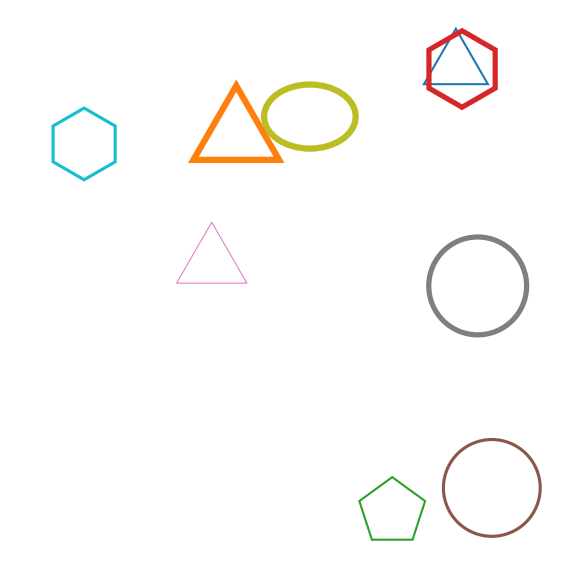[{"shape": "triangle", "thickness": 1, "radius": 0.32, "center": [0.789, 0.885]}, {"shape": "triangle", "thickness": 3, "radius": 0.43, "center": [0.409, 0.765]}, {"shape": "pentagon", "thickness": 1, "radius": 0.3, "center": [0.679, 0.113]}, {"shape": "hexagon", "thickness": 2.5, "radius": 0.33, "center": [0.8, 0.88]}, {"shape": "circle", "thickness": 1.5, "radius": 0.42, "center": [0.852, 0.154]}, {"shape": "triangle", "thickness": 0.5, "radius": 0.35, "center": [0.367, 0.544]}, {"shape": "circle", "thickness": 2.5, "radius": 0.42, "center": [0.827, 0.504]}, {"shape": "oval", "thickness": 3, "radius": 0.4, "center": [0.537, 0.797]}, {"shape": "hexagon", "thickness": 1.5, "radius": 0.31, "center": [0.146, 0.75]}]